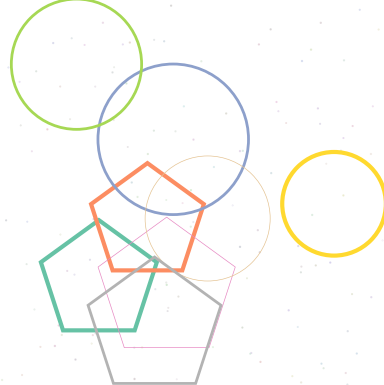[{"shape": "pentagon", "thickness": 3, "radius": 0.79, "center": [0.257, 0.27]}, {"shape": "pentagon", "thickness": 3, "radius": 0.77, "center": [0.383, 0.422]}, {"shape": "circle", "thickness": 2, "radius": 0.98, "center": [0.45, 0.638]}, {"shape": "pentagon", "thickness": 0.5, "radius": 0.94, "center": [0.433, 0.249]}, {"shape": "circle", "thickness": 2, "radius": 0.85, "center": [0.199, 0.833]}, {"shape": "circle", "thickness": 3, "radius": 0.67, "center": [0.868, 0.471]}, {"shape": "circle", "thickness": 0.5, "radius": 0.81, "center": [0.539, 0.433]}, {"shape": "pentagon", "thickness": 2, "radius": 0.91, "center": [0.401, 0.151]}]